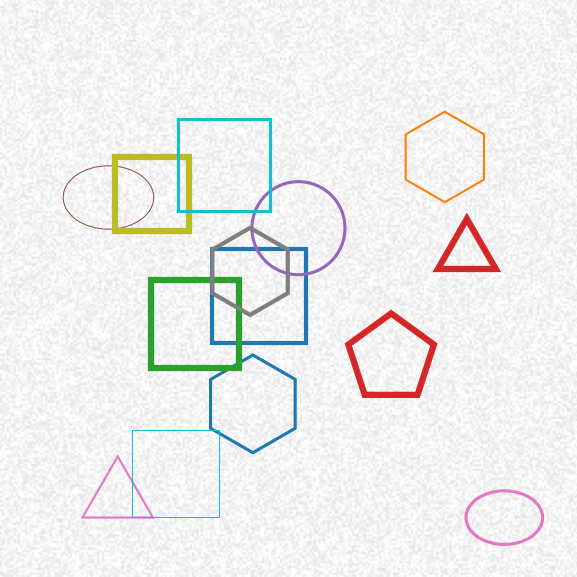[{"shape": "hexagon", "thickness": 1.5, "radius": 0.42, "center": [0.438, 0.3]}, {"shape": "square", "thickness": 2, "radius": 0.41, "center": [0.448, 0.486]}, {"shape": "hexagon", "thickness": 1, "radius": 0.39, "center": [0.77, 0.727]}, {"shape": "square", "thickness": 3, "radius": 0.38, "center": [0.337, 0.437]}, {"shape": "pentagon", "thickness": 3, "radius": 0.39, "center": [0.677, 0.378]}, {"shape": "triangle", "thickness": 3, "radius": 0.29, "center": [0.808, 0.562]}, {"shape": "circle", "thickness": 1.5, "radius": 0.4, "center": [0.517, 0.604]}, {"shape": "oval", "thickness": 0.5, "radius": 0.39, "center": [0.188, 0.657]}, {"shape": "triangle", "thickness": 1, "radius": 0.35, "center": [0.204, 0.138]}, {"shape": "oval", "thickness": 1.5, "radius": 0.33, "center": [0.873, 0.103]}, {"shape": "hexagon", "thickness": 2, "radius": 0.38, "center": [0.433, 0.529]}, {"shape": "square", "thickness": 3, "radius": 0.32, "center": [0.263, 0.663]}, {"shape": "square", "thickness": 0.5, "radius": 0.37, "center": [0.304, 0.179]}, {"shape": "square", "thickness": 1.5, "radius": 0.4, "center": [0.388, 0.713]}]